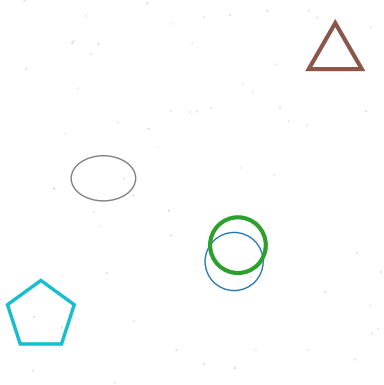[{"shape": "circle", "thickness": 1, "radius": 0.38, "center": [0.608, 0.321]}, {"shape": "circle", "thickness": 3, "radius": 0.36, "center": [0.618, 0.363]}, {"shape": "triangle", "thickness": 3, "radius": 0.4, "center": [0.871, 0.86]}, {"shape": "oval", "thickness": 1, "radius": 0.42, "center": [0.269, 0.537]}, {"shape": "pentagon", "thickness": 2.5, "radius": 0.46, "center": [0.106, 0.18]}]